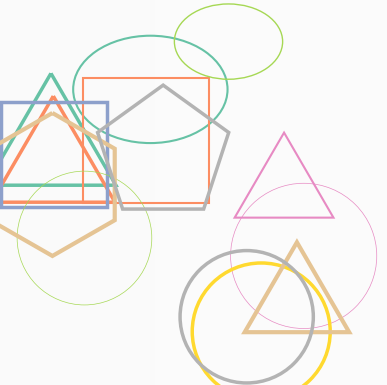[{"shape": "triangle", "thickness": 2.5, "radius": 0.97, "center": [0.131, 0.616]}, {"shape": "oval", "thickness": 1.5, "radius": 1.0, "center": [0.388, 0.768]}, {"shape": "triangle", "thickness": 2.5, "radius": 0.92, "center": [0.138, 0.567]}, {"shape": "square", "thickness": 1.5, "radius": 0.81, "center": [0.378, 0.635]}, {"shape": "square", "thickness": 2.5, "radius": 0.68, "center": [0.14, 0.599]}, {"shape": "circle", "thickness": 0.5, "radius": 0.94, "center": [0.784, 0.335]}, {"shape": "triangle", "thickness": 1.5, "radius": 0.74, "center": [0.733, 0.508]}, {"shape": "oval", "thickness": 1, "radius": 0.7, "center": [0.59, 0.892]}, {"shape": "circle", "thickness": 0.5, "radius": 0.87, "center": [0.218, 0.382]}, {"shape": "circle", "thickness": 2.5, "radius": 0.89, "center": [0.674, 0.139]}, {"shape": "triangle", "thickness": 3, "radius": 0.78, "center": [0.766, 0.215]}, {"shape": "hexagon", "thickness": 3, "radius": 0.93, "center": [0.135, 0.521]}, {"shape": "pentagon", "thickness": 2.5, "radius": 0.89, "center": [0.421, 0.601]}, {"shape": "circle", "thickness": 2.5, "radius": 0.86, "center": [0.637, 0.177]}]